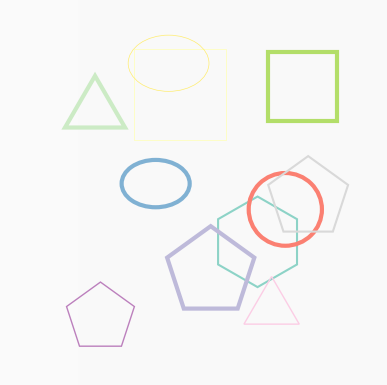[{"shape": "hexagon", "thickness": 1.5, "radius": 0.59, "center": [0.665, 0.372]}, {"shape": "square", "thickness": 0.5, "radius": 0.59, "center": [0.465, 0.754]}, {"shape": "pentagon", "thickness": 3, "radius": 0.59, "center": [0.544, 0.294]}, {"shape": "circle", "thickness": 3, "radius": 0.47, "center": [0.736, 0.456]}, {"shape": "oval", "thickness": 3, "radius": 0.44, "center": [0.402, 0.523]}, {"shape": "square", "thickness": 3, "radius": 0.45, "center": [0.781, 0.775]}, {"shape": "triangle", "thickness": 1, "radius": 0.41, "center": [0.701, 0.199]}, {"shape": "pentagon", "thickness": 1.5, "radius": 0.54, "center": [0.795, 0.486]}, {"shape": "pentagon", "thickness": 1, "radius": 0.46, "center": [0.259, 0.175]}, {"shape": "triangle", "thickness": 3, "radius": 0.45, "center": [0.245, 0.713]}, {"shape": "oval", "thickness": 0.5, "radius": 0.52, "center": [0.435, 0.836]}]